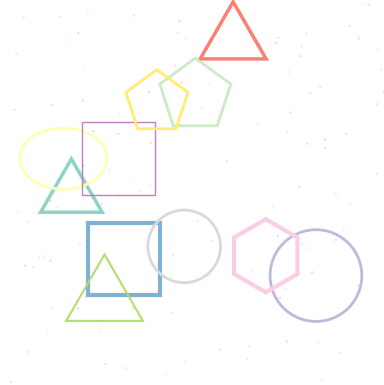[{"shape": "triangle", "thickness": 2.5, "radius": 0.46, "center": [0.185, 0.495]}, {"shape": "oval", "thickness": 2, "radius": 0.57, "center": [0.165, 0.588]}, {"shape": "circle", "thickness": 2, "radius": 0.6, "center": [0.821, 0.284]}, {"shape": "triangle", "thickness": 2.5, "radius": 0.49, "center": [0.606, 0.896]}, {"shape": "square", "thickness": 3, "radius": 0.47, "center": [0.322, 0.327]}, {"shape": "triangle", "thickness": 1.5, "radius": 0.58, "center": [0.271, 0.224]}, {"shape": "hexagon", "thickness": 3, "radius": 0.47, "center": [0.69, 0.336]}, {"shape": "circle", "thickness": 2, "radius": 0.47, "center": [0.478, 0.36]}, {"shape": "square", "thickness": 1, "radius": 0.48, "center": [0.307, 0.589]}, {"shape": "pentagon", "thickness": 2, "radius": 0.49, "center": [0.507, 0.752]}, {"shape": "pentagon", "thickness": 2, "radius": 0.42, "center": [0.408, 0.734]}]